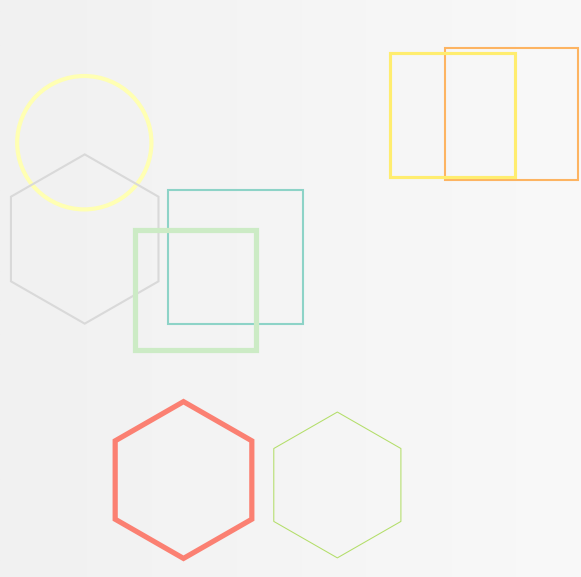[{"shape": "square", "thickness": 1, "radius": 0.58, "center": [0.405, 0.555]}, {"shape": "circle", "thickness": 2, "radius": 0.58, "center": [0.145, 0.752]}, {"shape": "hexagon", "thickness": 2.5, "radius": 0.68, "center": [0.316, 0.168]}, {"shape": "square", "thickness": 1, "radius": 0.57, "center": [0.88, 0.802]}, {"shape": "hexagon", "thickness": 0.5, "radius": 0.63, "center": [0.58, 0.159]}, {"shape": "hexagon", "thickness": 1, "radius": 0.73, "center": [0.146, 0.585]}, {"shape": "square", "thickness": 2.5, "radius": 0.52, "center": [0.336, 0.498]}, {"shape": "square", "thickness": 1.5, "radius": 0.54, "center": [0.778, 0.8]}]